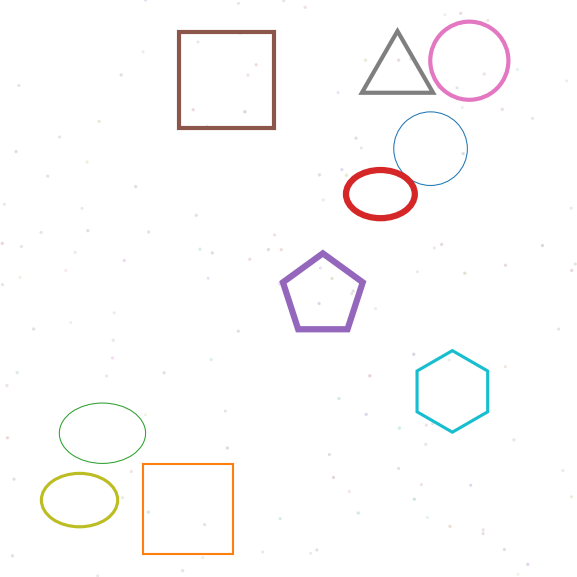[{"shape": "circle", "thickness": 0.5, "radius": 0.32, "center": [0.746, 0.742]}, {"shape": "square", "thickness": 1, "radius": 0.39, "center": [0.326, 0.117]}, {"shape": "oval", "thickness": 0.5, "radius": 0.37, "center": [0.177, 0.249]}, {"shape": "oval", "thickness": 3, "radius": 0.3, "center": [0.659, 0.663]}, {"shape": "pentagon", "thickness": 3, "radius": 0.36, "center": [0.559, 0.488]}, {"shape": "square", "thickness": 2, "radius": 0.41, "center": [0.392, 0.861]}, {"shape": "circle", "thickness": 2, "radius": 0.34, "center": [0.813, 0.894]}, {"shape": "triangle", "thickness": 2, "radius": 0.36, "center": [0.688, 0.874]}, {"shape": "oval", "thickness": 1.5, "radius": 0.33, "center": [0.138, 0.133]}, {"shape": "hexagon", "thickness": 1.5, "radius": 0.35, "center": [0.783, 0.321]}]